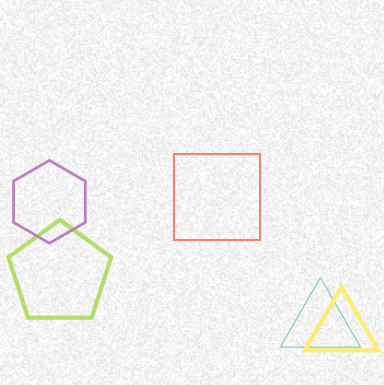[{"shape": "triangle", "thickness": 1, "radius": 0.6, "center": [0.832, 0.159]}, {"shape": "square", "thickness": 1.5, "radius": 0.56, "center": [0.563, 0.489]}, {"shape": "pentagon", "thickness": 3, "radius": 0.7, "center": [0.155, 0.288]}, {"shape": "hexagon", "thickness": 2, "radius": 0.54, "center": [0.128, 0.476]}, {"shape": "triangle", "thickness": 3, "radius": 0.55, "center": [0.887, 0.145]}]